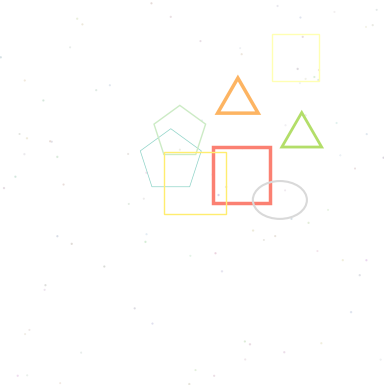[{"shape": "pentagon", "thickness": 0.5, "radius": 0.42, "center": [0.444, 0.582]}, {"shape": "square", "thickness": 1, "radius": 0.31, "center": [0.767, 0.851]}, {"shape": "square", "thickness": 2.5, "radius": 0.37, "center": [0.627, 0.545]}, {"shape": "triangle", "thickness": 2.5, "radius": 0.3, "center": [0.618, 0.737]}, {"shape": "triangle", "thickness": 2, "radius": 0.3, "center": [0.784, 0.648]}, {"shape": "oval", "thickness": 1.5, "radius": 0.35, "center": [0.727, 0.481]}, {"shape": "pentagon", "thickness": 1, "radius": 0.35, "center": [0.467, 0.656]}, {"shape": "square", "thickness": 1, "radius": 0.4, "center": [0.507, 0.525]}]